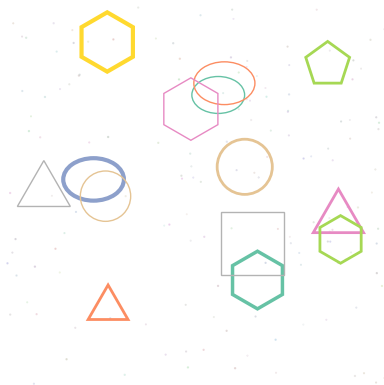[{"shape": "oval", "thickness": 1, "radius": 0.34, "center": [0.567, 0.753]}, {"shape": "hexagon", "thickness": 2.5, "radius": 0.37, "center": [0.669, 0.273]}, {"shape": "triangle", "thickness": 2, "radius": 0.3, "center": [0.281, 0.2]}, {"shape": "oval", "thickness": 1, "radius": 0.4, "center": [0.583, 0.784]}, {"shape": "oval", "thickness": 3, "radius": 0.39, "center": [0.243, 0.534]}, {"shape": "hexagon", "thickness": 1, "radius": 0.41, "center": [0.496, 0.717]}, {"shape": "triangle", "thickness": 2, "radius": 0.38, "center": [0.879, 0.433]}, {"shape": "hexagon", "thickness": 2, "radius": 0.31, "center": [0.885, 0.378]}, {"shape": "pentagon", "thickness": 2, "radius": 0.3, "center": [0.851, 0.833]}, {"shape": "hexagon", "thickness": 3, "radius": 0.39, "center": [0.278, 0.891]}, {"shape": "circle", "thickness": 2, "radius": 0.36, "center": [0.636, 0.567]}, {"shape": "circle", "thickness": 1, "radius": 0.33, "center": [0.274, 0.49]}, {"shape": "square", "thickness": 1, "radius": 0.41, "center": [0.655, 0.366]}, {"shape": "triangle", "thickness": 1, "radius": 0.4, "center": [0.114, 0.503]}]